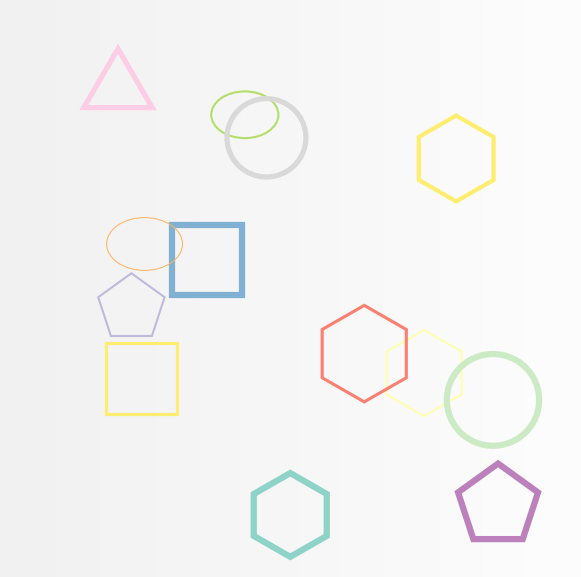[{"shape": "hexagon", "thickness": 3, "radius": 0.36, "center": [0.499, 0.107]}, {"shape": "hexagon", "thickness": 1, "radius": 0.37, "center": [0.73, 0.353]}, {"shape": "pentagon", "thickness": 1, "radius": 0.3, "center": [0.226, 0.466]}, {"shape": "hexagon", "thickness": 1.5, "radius": 0.42, "center": [0.627, 0.387]}, {"shape": "square", "thickness": 3, "radius": 0.3, "center": [0.356, 0.548]}, {"shape": "oval", "thickness": 0.5, "radius": 0.33, "center": [0.249, 0.577]}, {"shape": "oval", "thickness": 1, "radius": 0.29, "center": [0.421, 0.8]}, {"shape": "triangle", "thickness": 2.5, "radius": 0.34, "center": [0.203, 0.847]}, {"shape": "circle", "thickness": 2.5, "radius": 0.34, "center": [0.458, 0.761]}, {"shape": "pentagon", "thickness": 3, "radius": 0.36, "center": [0.857, 0.124]}, {"shape": "circle", "thickness": 3, "radius": 0.4, "center": [0.848, 0.307]}, {"shape": "hexagon", "thickness": 2, "radius": 0.37, "center": [0.785, 0.725]}, {"shape": "square", "thickness": 1.5, "radius": 0.31, "center": [0.243, 0.343]}]